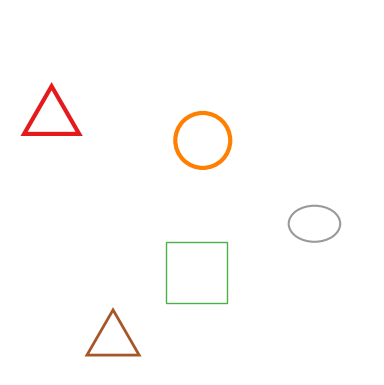[{"shape": "triangle", "thickness": 3, "radius": 0.41, "center": [0.134, 0.693]}, {"shape": "square", "thickness": 1, "radius": 0.4, "center": [0.511, 0.291]}, {"shape": "circle", "thickness": 3, "radius": 0.36, "center": [0.527, 0.635]}, {"shape": "triangle", "thickness": 2, "radius": 0.39, "center": [0.294, 0.117]}, {"shape": "oval", "thickness": 1.5, "radius": 0.33, "center": [0.817, 0.419]}]